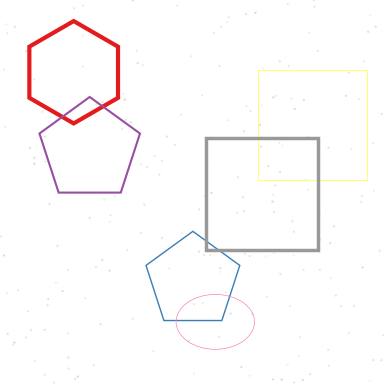[{"shape": "hexagon", "thickness": 3, "radius": 0.66, "center": [0.191, 0.812]}, {"shape": "pentagon", "thickness": 1, "radius": 0.64, "center": [0.501, 0.271]}, {"shape": "pentagon", "thickness": 1.5, "radius": 0.69, "center": [0.233, 0.611]}, {"shape": "square", "thickness": 0.5, "radius": 0.71, "center": [0.812, 0.675]}, {"shape": "oval", "thickness": 0.5, "radius": 0.51, "center": [0.559, 0.164]}, {"shape": "square", "thickness": 2.5, "radius": 0.73, "center": [0.68, 0.496]}]